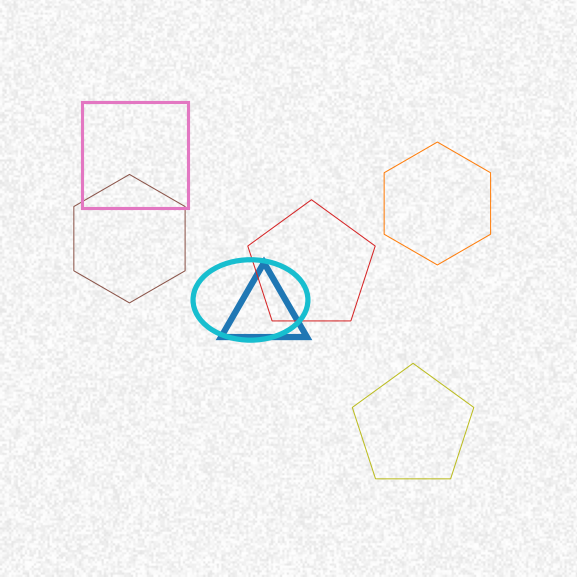[{"shape": "triangle", "thickness": 3, "radius": 0.43, "center": [0.457, 0.458]}, {"shape": "hexagon", "thickness": 0.5, "radius": 0.53, "center": [0.757, 0.647]}, {"shape": "pentagon", "thickness": 0.5, "radius": 0.58, "center": [0.539, 0.537]}, {"shape": "hexagon", "thickness": 0.5, "radius": 0.56, "center": [0.224, 0.586]}, {"shape": "square", "thickness": 1.5, "radius": 0.46, "center": [0.235, 0.731]}, {"shape": "pentagon", "thickness": 0.5, "radius": 0.55, "center": [0.715, 0.259]}, {"shape": "oval", "thickness": 2.5, "radius": 0.5, "center": [0.434, 0.48]}]